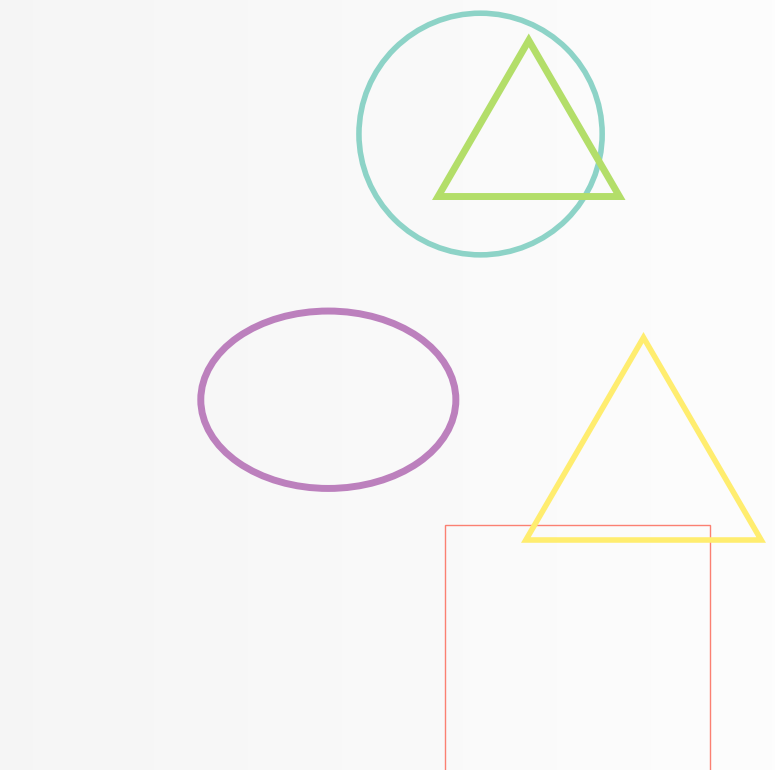[{"shape": "circle", "thickness": 2, "radius": 0.78, "center": [0.62, 0.826]}, {"shape": "square", "thickness": 0.5, "radius": 0.85, "center": [0.745, 0.147]}, {"shape": "triangle", "thickness": 2.5, "radius": 0.68, "center": [0.682, 0.812]}, {"shape": "oval", "thickness": 2.5, "radius": 0.82, "center": [0.424, 0.481]}, {"shape": "triangle", "thickness": 2, "radius": 0.88, "center": [0.83, 0.386]}]